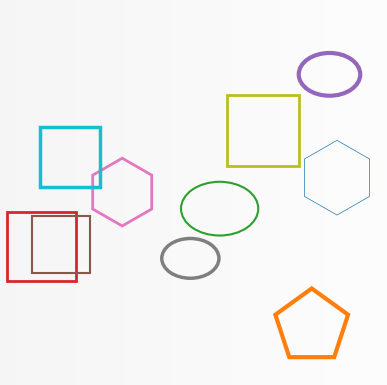[{"shape": "hexagon", "thickness": 0.5, "radius": 0.49, "center": [0.87, 0.538]}, {"shape": "pentagon", "thickness": 3, "radius": 0.49, "center": [0.804, 0.152]}, {"shape": "oval", "thickness": 1.5, "radius": 0.5, "center": [0.567, 0.458]}, {"shape": "square", "thickness": 2, "radius": 0.45, "center": [0.107, 0.36]}, {"shape": "oval", "thickness": 3, "radius": 0.4, "center": [0.85, 0.807]}, {"shape": "square", "thickness": 1.5, "radius": 0.38, "center": [0.157, 0.365]}, {"shape": "hexagon", "thickness": 2, "radius": 0.44, "center": [0.315, 0.501]}, {"shape": "oval", "thickness": 2.5, "radius": 0.37, "center": [0.491, 0.329]}, {"shape": "square", "thickness": 2, "radius": 0.46, "center": [0.68, 0.661]}, {"shape": "square", "thickness": 2.5, "radius": 0.39, "center": [0.18, 0.592]}]